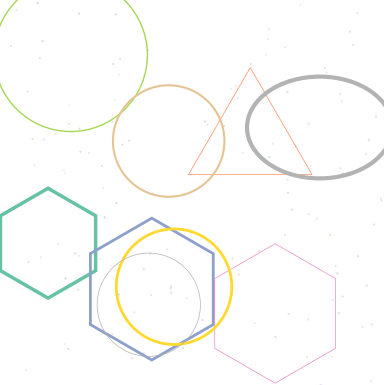[{"shape": "hexagon", "thickness": 2.5, "radius": 0.71, "center": [0.125, 0.368]}, {"shape": "triangle", "thickness": 0.5, "radius": 0.93, "center": [0.65, 0.639]}, {"shape": "hexagon", "thickness": 2, "radius": 0.92, "center": [0.394, 0.249]}, {"shape": "hexagon", "thickness": 0.5, "radius": 0.91, "center": [0.715, 0.186]}, {"shape": "circle", "thickness": 1, "radius": 1.0, "center": [0.184, 0.857]}, {"shape": "circle", "thickness": 2, "radius": 0.75, "center": [0.452, 0.255]}, {"shape": "circle", "thickness": 1.5, "radius": 0.72, "center": [0.438, 0.634]}, {"shape": "oval", "thickness": 3, "radius": 0.94, "center": [0.83, 0.669]}, {"shape": "circle", "thickness": 0.5, "radius": 0.67, "center": [0.386, 0.208]}]